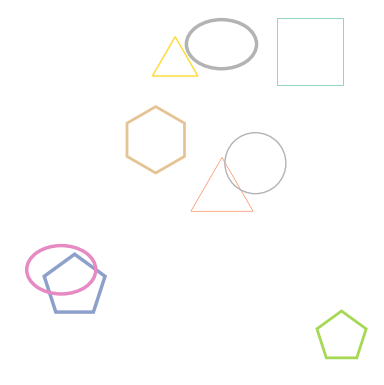[{"shape": "square", "thickness": 0.5, "radius": 0.43, "center": [0.805, 0.866]}, {"shape": "triangle", "thickness": 0.5, "radius": 0.47, "center": [0.577, 0.498]}, {"shape": "pentagon", "thickness": 2.5, "radius": 0.42, "center": [0.194, 0.257]}, {"shape": "oval", "thickness": 2.5, "radius": 0.45, "center": [0.159, 0.299]}, {"shape": "pentagon", "thickness": 2, "radius": 0.34, "center": [0.887, 0.125]}, {"shape": "triangle", "thickness": 1, "radius": 0.34, "center": [0.455, 0.837]}, {"shape": "hexagon", "thickness": 2, "radius": 0.43, "center": [0.405, 0.637]}, {"shape": "circle", "thickness": 1, "radius": 0.4, "center": [0.663, 0.576]}, {"shape": "oval", "thickness": 2.5, "radius": 0.46, "center": [0.575, 0.885]}]